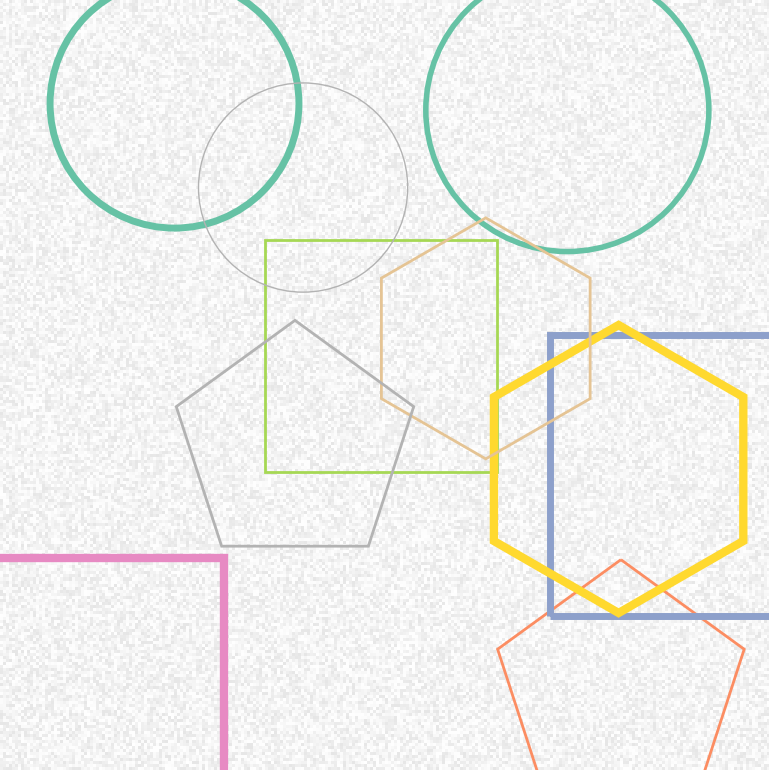[{"shape": "circle", "thickness": 2.5, "radius": 0.81, "center": [0.227, 0.865]}, {"shape": "circle", "thickness": 2, "radius": 0.92, "center": [0.737, 0.857]}, {"shape": "pentagon", "thickness": 1, "radius": 0.84, "center": [0.806, 0.105]}, {"shape": "square", "thickness": 2.5, "radius": 0.91, "center": [0.897, 0.382]}, {"shape": "square", "thickness": 3, "radius": 0.87, "center": [0.117, 0.102]}, {"shape": "square", "thickness": 1, "radius": 0.75, "center": [0.495, 0.537]}, {"shape": "hexagon", "thickness": 3, "radius": 0.93, "center": [0.803, 0.391]}, {"shape": "hexagon", "thickness": 1, "radius": 0.78, "center": [0.631, 0.561]}, {"shape": "circle", "thickness": 0.5, "radius": 0.68, "center": [0.394, 0.756]}, {"shape": "pentagon", "thickness": 1, "radius": 0.81, "center": [0.383, 0.422]}]